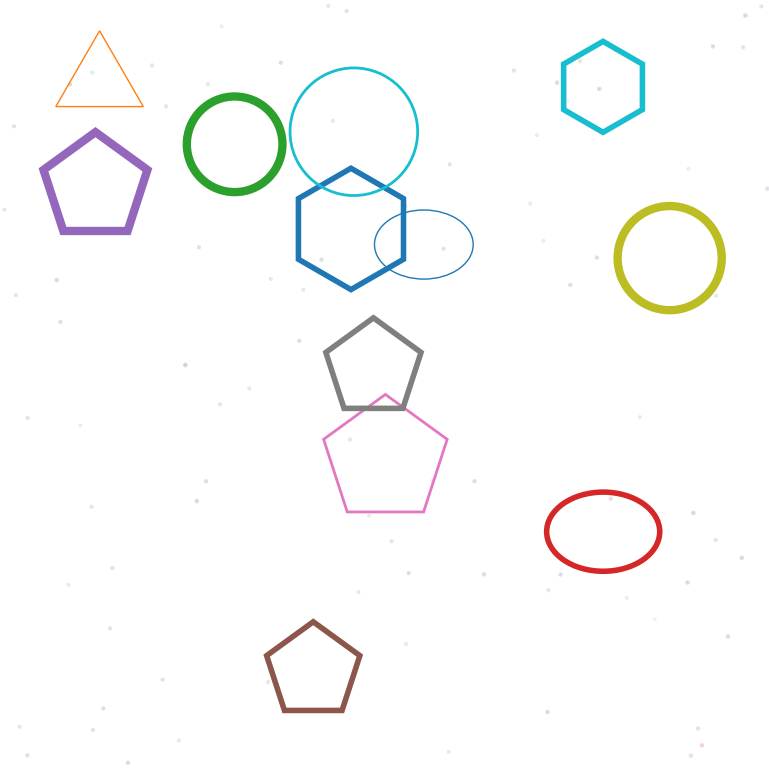[{"shape": "hexagon", "thickness": 2, "radius": 0.39, "center": [0.456, 0.703]}, {"shape": "oval", "thickness": 0.5, "radius": 0.32, "center": [0.55, 0.682]}, {"shape": "triangle", "thickness": 0.5, "radius": 0.33, "center": [0.129, 0.894]}, {"shape": "circle", "thickness": 3, "radius": 0.31, "center": [0.305, 0.813]}, {"shape": "oval", "thickness": 2, "radius": 0.37, "center": [0.783, 0.309]}, {"shape": "pentagon", "thickness": 3, "radius": 0.35, "center": [0.124, 0.757]}, {"shape": "pentagon", "thickness": 2, "radius": 0.32, "center": [0.407, 0.129]}, {"shape": "pentagon", "thickness": 1, "radius": 0.42, "center": [0.501, 0.403]}, {"shape": "pentagon", "thickness": 2, "radius": 0.32, "center": [0.485, 0.522]}, {"shape": "circle", "thickness": 3, "radius": 0.34, "center": [0.87, 0.665]}, {"shape": "hexagon", "thickness": 2, "radius": 0.3, "center": [0.783, 0.887]}, {"shape": "circle", "thickness": 1, "radius": 0.41, "center": [0.46, 0.829]}]